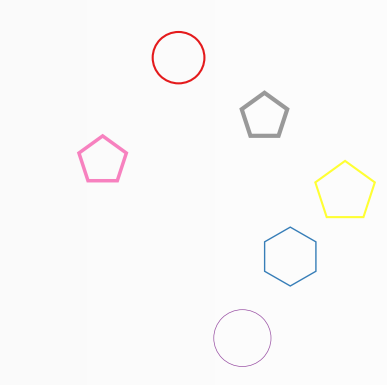[{"shape": "circle", "thickness": 1.5, "radius": 0.33, "center": [0.461, 0.85]}, {"shape": "hexagon", "thickness": 1, "radius": 0.38, "center": [0.749, 0.334]}, {"shape": "circle", "thickness": 0.5, "radius": 0.37, "center": [0.626, 0.122]}, {"shape": "pentagon", "thickness": 1.5, "radius": 0.4, "center": [0.891, 0.501]}, {"shape": "pentagon", "thickness": 2.5, "radius": 0.32, "center": [0.265, 0.583]}, {"shape": "pentagon", "thickness": 3, "radius": 0.31, "center": [0.683, 0.697]}]